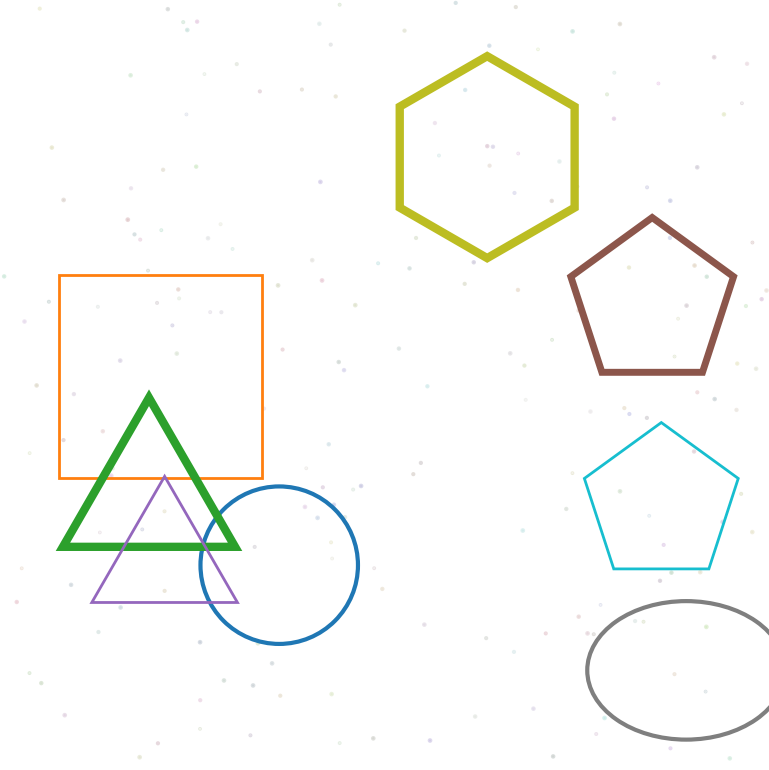[{"shape": "circle", "thickness": 1.5, "radius": 0.51, "center": [0.363, 0.266]}, {"shape": "square", "thickness": 1, "radius": 0.66, "center": [0.208, 0.51]}, {"shape": "triangle", "thickness": 3, "radius": 0.65, "center": [0.194, 0.354]}, {"shape": "triangle", "thickness": 1, "radius": 0.55, "center": [0.214, 0.272]}, {"shape": "pentagon", "thickness": 2.5, "radius": 0.56, "center": [0.847, 0.606]}, {"shape": "oval", "thickness": 1.5, "radius": 0.64, "center": [0.891, 0.129]}, {"shape": "hexagon", "thickness": 3, "radius": 0.66, "center": [0.633, 0.796]}, {"shape": "pentagon", "thickness": 1, "radius": 0.53, "center": [0.859, 0.346]}]